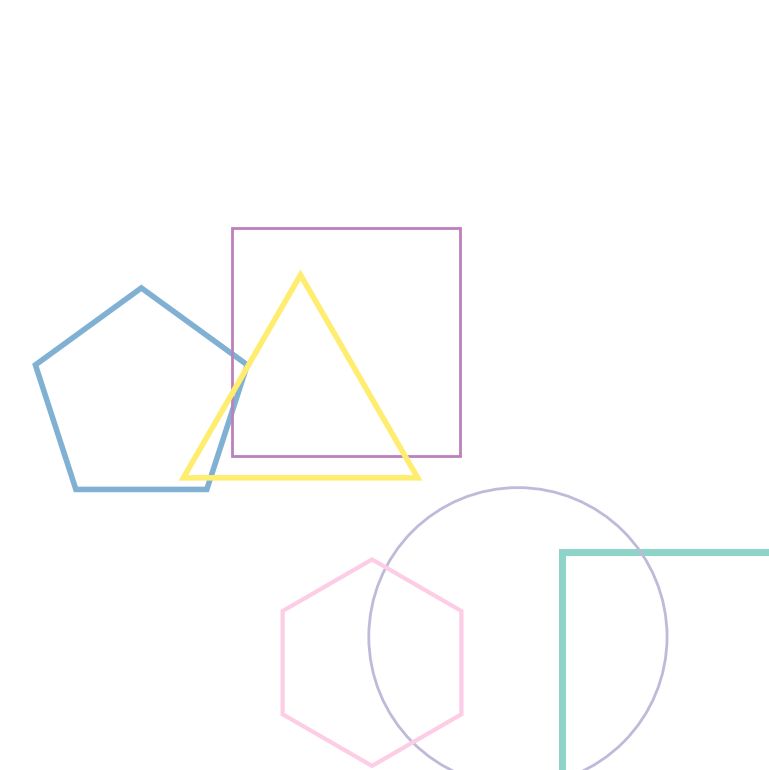[{"shape": "square", "thickness": 2.5, "radius": 0.72, "center": [0.874, 0.139]}, {"shape": "circle", "thickness": 1, "radius": 0.97, "center": [0.673, 0.173]}, {"shape": "pentagon", "thickness": 2, "radius": 0.72, "center": [0.184, 0.481]}, {"shape": "hexagon", "thickness": 1.5, "radius": 0.67, "center": [0.483, 0.139]}, {"shape": "square", "thickness": 1, "radius": 0.74, "center": [0.45, 0.556]}, {"shape": "triangle", "thickness": 2, "radius": 0.88, "center": [0.39, 0.467]}]